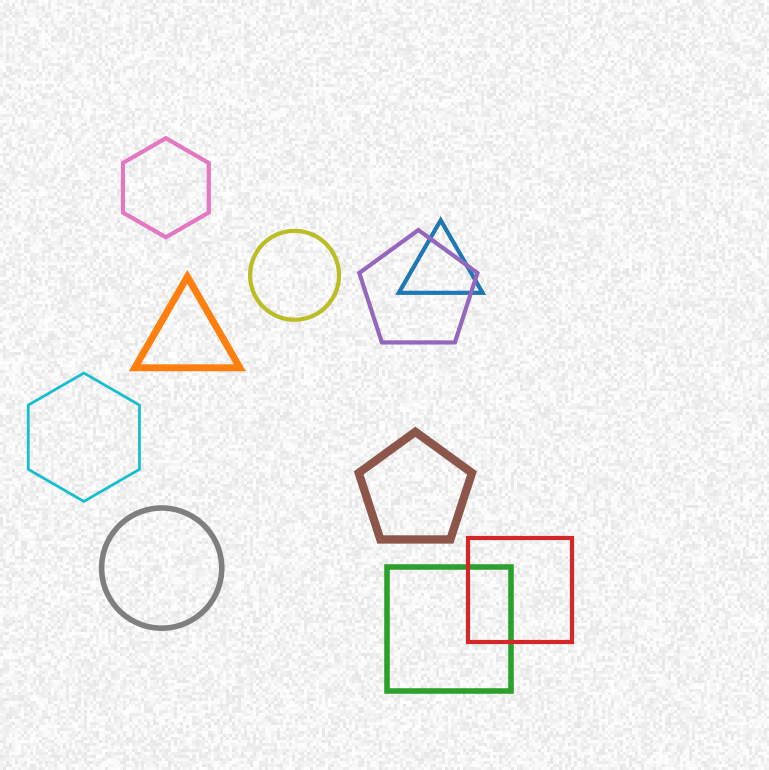[{"shape": "triangle", "thickness": 1.5, "radius": 0.31, "center": [0.572, 0.651]}, {"shape": "triangle", "thickness": 2.5, "radius": 0.39, "center": [0.243, 0.562]}, {"shape": "square", "thickness": 2, "radius": 0.4, "center": [0.583, 0.183]}, {"shape": "square", "thickness": 1.5, "radius": 0.34, "center": [0.675, 0.234]}, {"shape": "pentagon", "thickness": 1.5, "radius": 0.4, "center": [0.543, 0.621]}, {"shape": "pentagon", "thickness": 3, "radius": 0.39, "center": [0.539, 0.362]}, {"shape": "hexagon", "thickness": 1.5, "radius": 0.32, "center": [0.215, 0.756]}, {"shape": "circle", "thickness": 2, "radius": 0.39, "center": [0.21, 0.262]}, {"shape": "circle", "thickness": 1.5, "radius": 0.29, "center": [0.383, 0.642]}, {"shape": "hexagon", "thickness": 1, "radius": 0.42, "center": [0.109, 0.432]}]